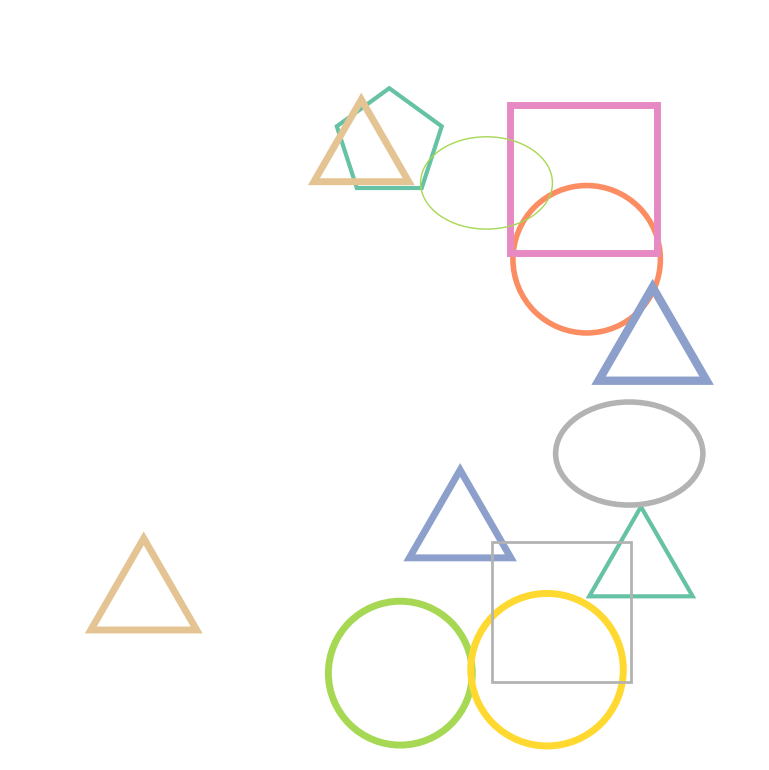[{"shape": "pentagon", "thickness": 1.5, "radius": 0.36, "center": [0.506, 0.814]}, {"shape": "triangle", "thickness": 1.5, "radius": 0.39, "center": [0.832, 0.264]}, {"shape": "circle", "thickness": 2, "radius": 0.48, "center": [0.762, 0.663]}, {"shape": "triangle", "thickness": 3, "radius": 0.41, "center": [0.848, 0.546]}, {"shape": "triangle", "thickness": 2.5, "radius": 0.38, "center": [0.598, 0.314]}, {"shape": "square", "thickness": 2.5, "radius": 0.48, "center": [0.758, 0.768]}, {"shape": "oval", "thickness": 0.5, "radius": 0.43, "center": [0.632, 0.762]}, {"shape": "circle", "thickness": 2.5, "radius": 0.47, "center": [0.52, 0.126]}, {"shape": "circle", "thickness": 2.5, "radius": 0.5, "center": [0.71, 0.13]}, {"shape": "triangle", "thickness": 2.5, "radius": 0.4, "center": [0.187, 0.222]}, {"shape": "triangle", "thickness": 2.5, "radius": 0.36, "center": [0.469, 0.8]}, {"shape": "oval", "thickness": 2, "radius": 0.48, "center": [0.817, 0.411]}, {"shape": "square", "thickness": 1, "radius": 0.45, "center": [0.73, 0.205]}]